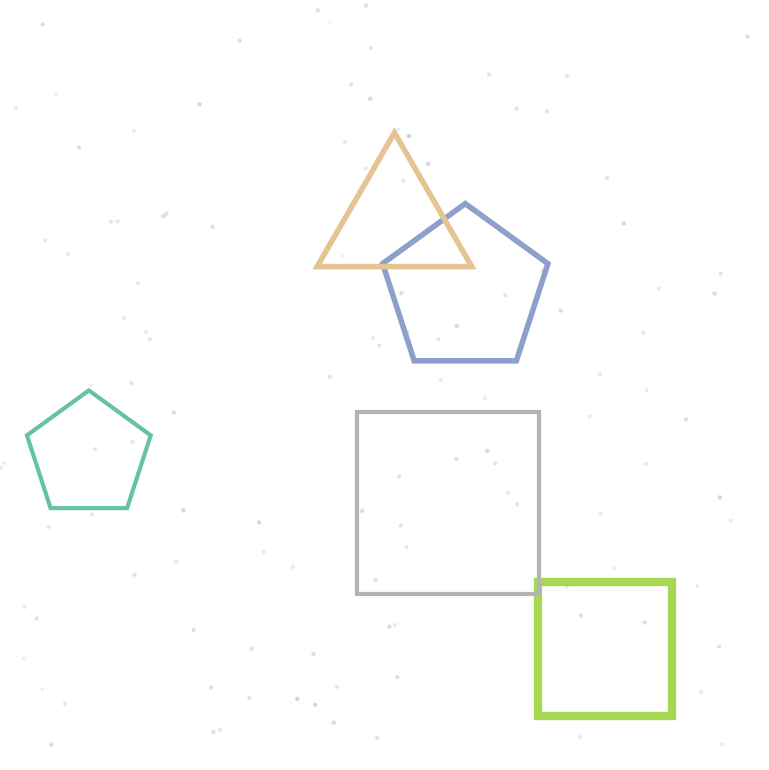[{"shape": "pentagon", "thickness": 1.5, "radius": 0.42, "center": [0.115, 0.408]}, {"shape": "pentagon", "thickness": 2, "radius": 0.56, "center": [0.604, 0.623]}, {"shape": "square", "thickness": 3, "radius": 0.44, "center": [0.786, 0.157]}, {"shape": "triangle", "thickness": 2, "radius": 0.58, "center": [0.512, 0.712]}, {"shape": "square", "thickness": 1.5, "radius": 0.59, "center": [0.582, 0.347]}]